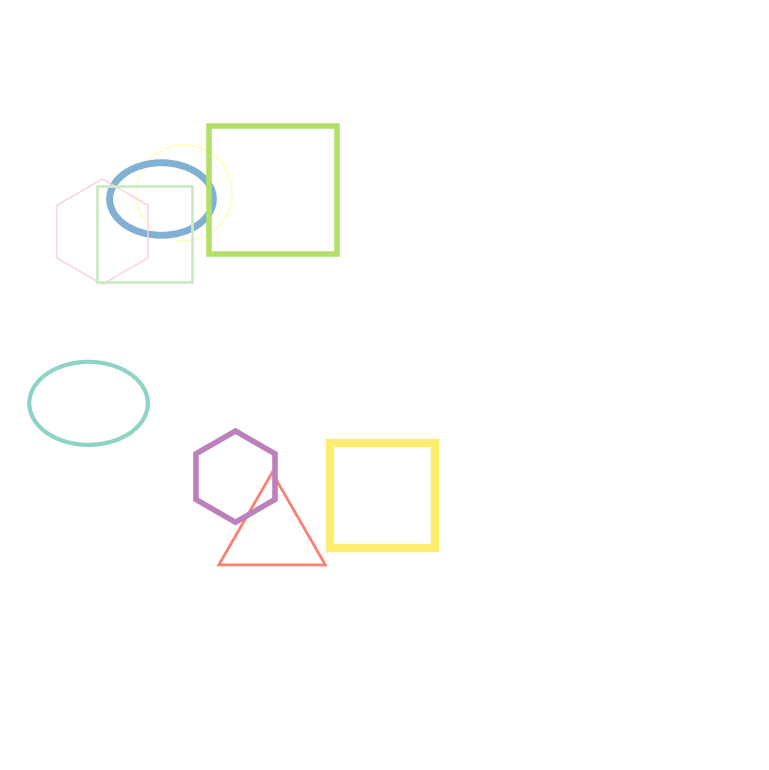[{"shape": "oval", "thickness": 1.5, "radius": 0.38, "center": [0.115, 0.476]}, {"shape": "circle", "thickness": 0.5, "radius": 0.31, "center": [0.239, 0.749]}, {"shape": "triangle", "thickness": 1, "radius": 0.4, "center": [0.353, 0.306]}, {"shape": "oval", "thickness": 2.5, "radius": 0.34, "center": [0.21, 0.742]}, {"shape": "square", "thickness": 2, "radius": 0.42, "center": [0.355, 0.753]}, {"shape": "hexagon", "thickness": 0.5, "radius": 0.34, "center": [0.133, 0.699]}, {"shape": "hexagon", "thickness": 2, "radius": 0.3, "center": [0.306, 0.381]}, {"shape": "square", "thickness": 1, "radius": 0.31, "center": [0.188, 0.696]}, {"shape": "square", "thickness": 3, "radius": 0.34, "center": [0.497, 0.356]}]